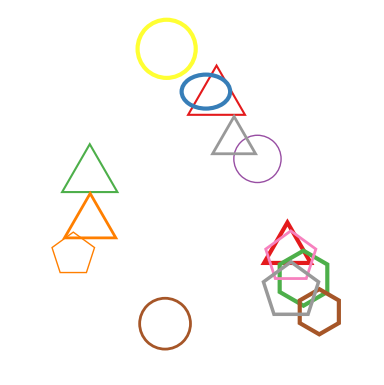[{"shape": "triangle", "thickness": 3, "radius": 0.35, "center": [0.747, 0.352]}, {"shape": "triangle", "thickness": 1.5, "radius": 0.43, "center": [0.562, 0.744]}, {"shape": "oval", "thickness": 3, "radius": 0.32, "center": [0.535, 0.762]}, {"shape": "hexagon", "thickness": 3, "radius": 0.36, "center": [0.788, 0.277]}, {"shape": "triangle", "thickness": 1.5, "radius": 0.41, "center": [0.233, 0.543]}, {"shape": "circle", "thickness": 1, "radius": 0.31, "center": [0.669, 0.587]}, {"shape": "triangle", "thickness": 2, "radius": 0.38, "center": [0.234, 0.421]}, {"shape": "pentagon", "thickness": 1, "radius": 0.29, "center": [0.19, 0.339]}, {"shape": "circle", "thickness": 3, "radius": 0.38, "center": [0.433, 0.873]}, {"shape": "hexagon", "thickness": 3, "radius": 0.29, "center": [0.829, 0.19]}, {"shape": "circle", "thickness": 2, "radius": 0.33, "center": [0.429, 0.159]}, {"shape": "pentagon", "thickness": 2, "radius": 0.34, "center": [0.755, 0.332]}, {"shape": "triangle", "thickness": 2, "radius": 0.32, "center": [0.608, 0.633]}, {"shape": "pentagon", "thickness": 2.5, "radius": 0.38, "center": [0.756, 0.245]}]